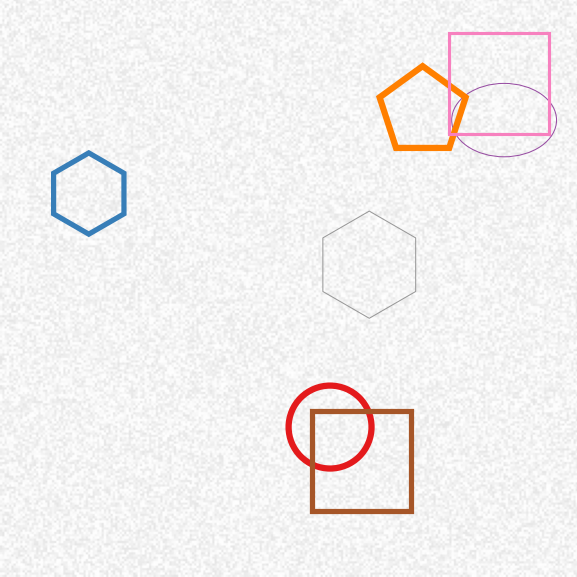[{"shape": "circle", "thickness": 3, "radius": 0.36, "center": [0.572, 0.26]}, {"shape": "hexagon", "thickness": 2.5, "radius": 0.35, "center": [0.154, 0.664]}, {"shape": "oval", "thickness": 0.5, "radius": 0.45, "center": [0.873, 0.791]}, {"shape": "pentagon", "thickness": 3, "radius": 0.39, "center": [0.732, 0.806]}, {"shape": "square", "thickness": 2.5, "radius": 0.43, "center": [0.626, 0.201]}, {"shape": "square", "thickness": 1.5, "radius": 0.44, "center": [0.864, 0.855]}, {"shape": "hexagon", "thickness": 0.5, "radius": 0.46, "center": [0.639, 0.541]}]